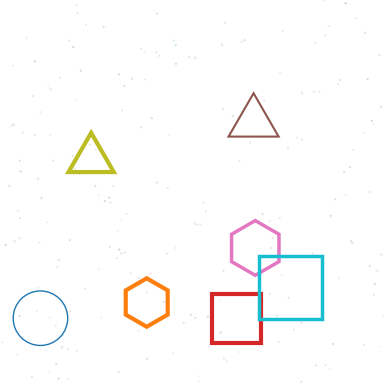[{"shape": "circle", "thickness": 1, "radius": 0.35, "center": [0.105, 0.173]}, {"shape": "hexagon", "thickness": 3, "radius": 0.31, "center": [0.381, 0.214]}, {"shape": "square", "thickness": 3, "radius": 0.32, "center": [0.615, 0.173]}, {"shape": "triangle", "thickness": 1.5, "radius": 0.38, "center": [0.659, 0.683]}, {"shape": "hexagon", "thickness": 2.5, "radius": 0.36, "center": [0.663, 0.356]}, {"shape": "triangle", "thickness": 3, "radius": 0.34, "center": [0.237, 0.587]}, {"shape": "square", "thickness": 2.5, "radius": 0.41, "center": [0.755, 0.253]}]